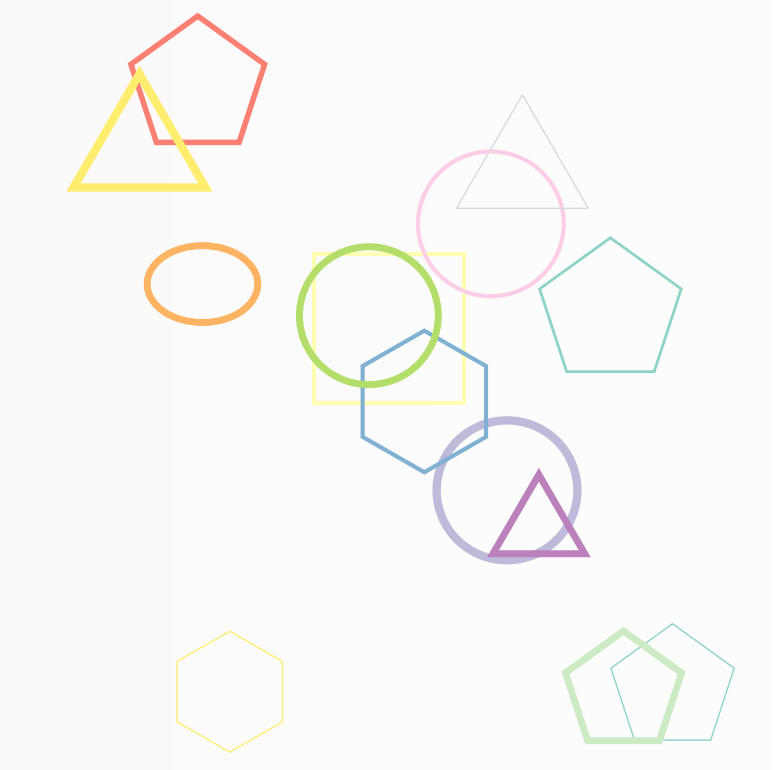[{"shape": "pentagon", "thickness": 1, "radius": 0.48, "center": [0.788, 0.595]}, {"shape": "pentagon", "thickness": 0.5, "radius": 0.42, "center": [0.868, 0.106]}, {"shape": "square", "thickness": 1.5, "radius": 0.48, "center": [0.502, 0.573]}, {"shape": "circle", "thickness": 3, "radius": 0.45, "center": [0.654, 0.363]}, {"shape": "pentagon", "thickness": 2, "radius": 0.45, "center": [0.255, 0.888]}, {"shape": "hexagon", "thickness": 1.5, "radius": 0.46, "center": [0.548, 0.479]}, {"shape": "oval", "thickness": 2.5, "radius": 0.36, "center": [0.261, 0.631]}, {"shape": "circle", "thickness": 2.5, "radius": 0.45, "center": [0.476, 0.59]}, {"shape": "circle", "thickness": 1.5, "radius": 0.47, "center": [0.633, 0.709]}, {"shape": "triangle", "thickness": 0.5, "radius": 0.49, "center": [0.674, 0.779]}, {"shape": "triangle", "thickness": 2.5, "radius": 0.34, "center": [0.695, 0.315]}, {"shape": "pentagon", "thickness": 2.5, "radius": 0.39, "center": [0.805, 0.102]}, {"shape": "hexagon", "thickness": 0.5, "radius": 0.39, "center": [0.296, 0.102]}, {"shape": "triangle", "thickness": 3, "radius": 0.49, "center": [0.18, 0.806]}]